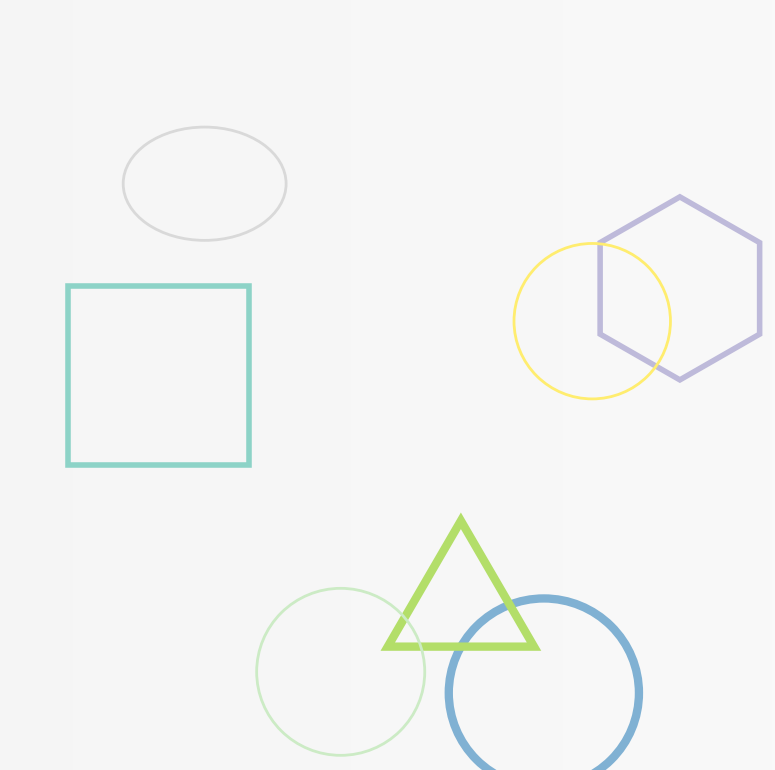[{"shape": "square", "thickness": 2, "radius": 0.58, "center": [0.204, 0.512]}, {"shape": "hexagon", "thickness": 2, "radius": 0.59, "center": [0.877, 0.625]}, {"shape": "circle", "thickness": 3, "radius": 0.61, "center": [0.702, 0.1]}, {"shape": "triangle", "thickness": 3, "radius": 0.54, "center": [0.595, 0.215]}, {"shape": "oval", "thickness": 1, "radius": 0.53, "center": [0.264, 0.761]}, {"shape": "circle", "thickness": 1, "radius": 0.54, "center": [0.44, 0.127]}, {"shape": "circle", "thickness": 1, "radius": 0.5, "center": [0.764, 0.583]}]